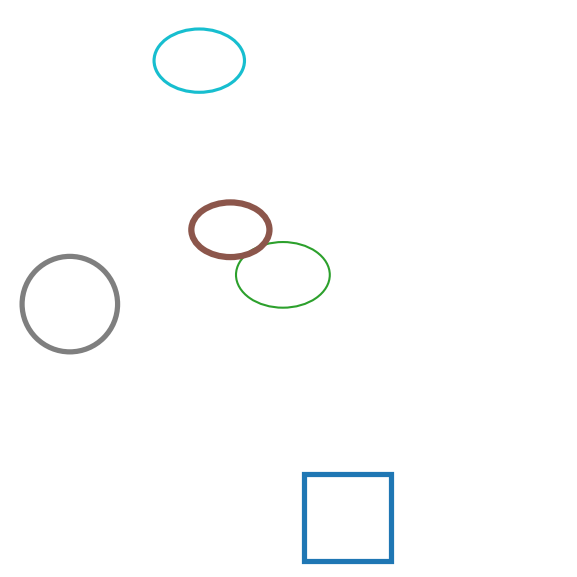[{"shape": "square", "thickness": 2.5, "radius": 0.38, "center": [0.601, 0.103]}, {"shape": "oval", "thickness": 1, "radius": 0.41, "center": [0.49, 0.523]}, {"shape": "oval", "thickness": 3, "radius": 0.34, "center": [0.399, 0.601]}, {"shape": "circle", "thickness": 2.5, "radius": 0.41, "center": [0.121, 0.473]}, {"shape": "oval", "thickness": 1.5, "radius": 0.39, "center": [0.345, 0.894]}]